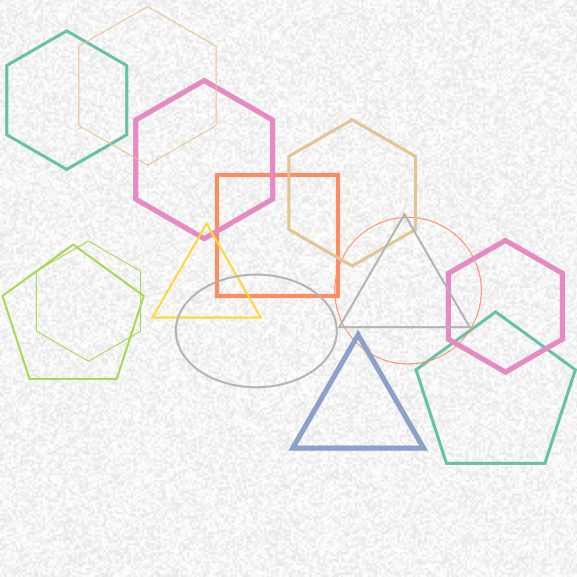[{"shape": "pentagon", "thickness": 1.5, "radius": 0.73, "center": [0.858, 0.314]}, {"shape": "hexagon", "thickness": 1.5, "radius": 0.6, "center": [0.116, 0.826]}, {"shape": "circle", "thickness": 0.5, "radius": 0.63, "center": [0.707, 0.496]}, {"shape": "square", "thickness": 2, "radius": 0.52, "center": [0.48, 0.591]}, {"shape": "triangle", "thickness": 2.5, "radius": 0.65, "center": [0.62, 0.289]}, {"shape": "hexagon", "thickness": 2.5, "radius": 0.68, "center": [0.354, 0.723]}, {"shape": "hexagon", "thickness": 2.5, "radius": 0.57, "center": [0.875, 0.469]}, {"shape": "pentagon", "thickness": 1, "radius": 0.64, "center": [0.127, 0.447]}, {"shape": "hexagon", "thickness": 0.5, "radius": 0.52, "center": [0.153, 0.478]}, {"shape": "triangle", "thickness": 1, "radius": 0.54, "center": [0.358, 0.503]}, {"shape": "hexagon", "thickness": 0.5, "radius": 0.69, "center": [0.255, 0.851]}, {"shape": "hexagon", "thickness": 1.5, "radius": 0.63, "center": [0.61, 0.665]}, {"shape": "triangle", "thickness": 1, "radius": 0.65, "center": [0.7, 0.498]}, {"shape": "oval", "thickness": 1, "radius": 0.7, "center": [0.444, 0.426]}]